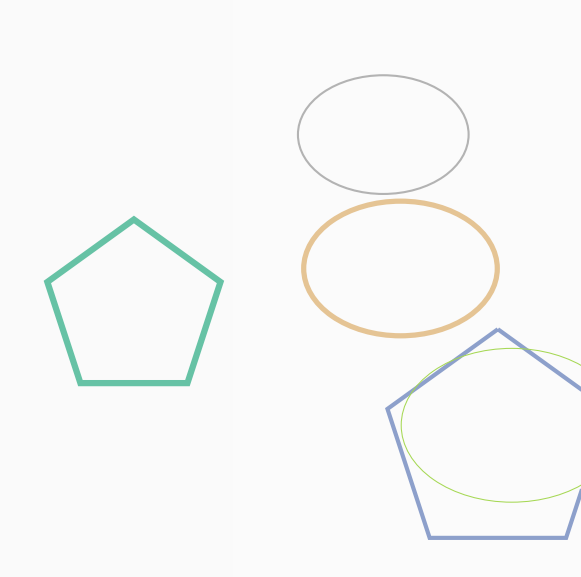[{"shape": "pentagon", "thickness": 3, "radius": 0.78, "center": [0.23, 0.462]}, {"shape": "pentagon", "thickness": 2, "radius": 1.0, "center": [0.857, 0.229]}, {"shape": "oval", "thickness": 0.5, "radius": 0.95, "center": [0.88, 0.263]}, {"shape": "oval", "thickness": 2.5, "radius": 0.83, "center": [0.689, 0.534]}, {"shape": "oval", "thickness": 1, "radius": 0.73, "center": [0.659, 0.766]}]